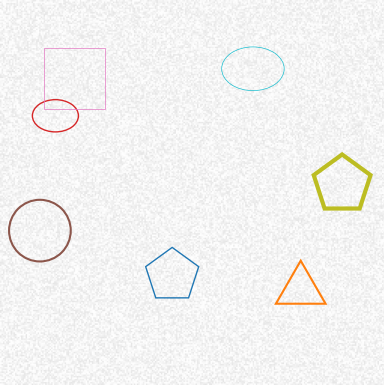[{"shape": "pentagon", "thickness": 1, "radius": 0.36, "center": [0.447, 0.285]}, {"shape": "triangle", "thickness": 1.5, "radius": 0.37, "center": [0.781, 0.248]}, {"shape": "oval", "thickness": 1, "radius": 0.3, "center": [0.144, 0.699]}, {"shape": "circle", "thickness": 1.5, "radius": 0.4, "center": [0.104, 0.401]}, {"shape": "square", "thickness": 0.5, "radius": 0.4, "center": [0.193, 0.796]}, {"shape": "pentagon", "thickness": 3, "radius": 0.39, "center": [0.889, 0.521]}, {"shape": "oval", "thickness": 0.5, "radius": 0.41, "center": [0.657, 0.821]}]